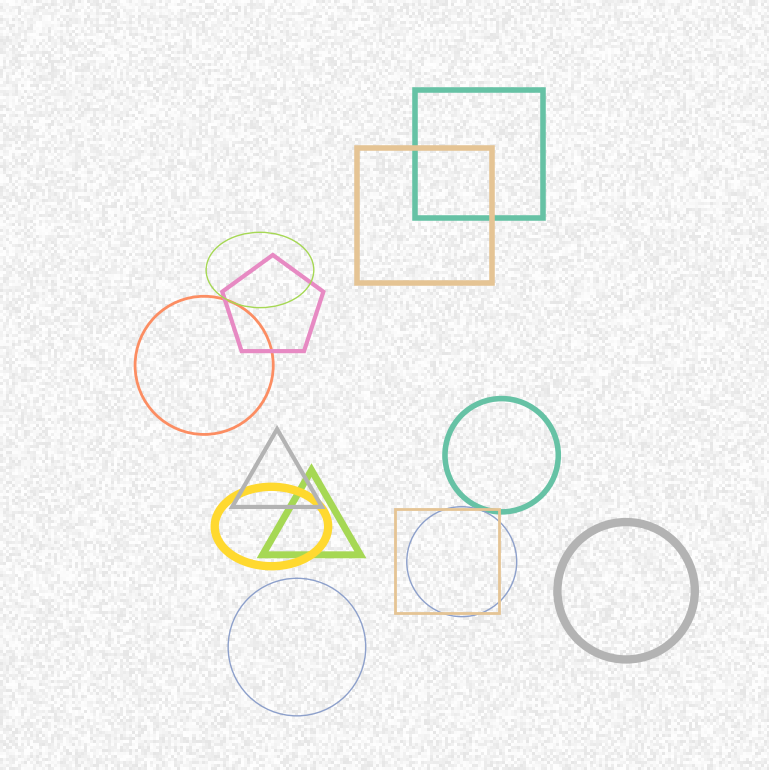[{"shape": "circle", "thickness": 2, "radius": 0.37, "center": [0.651, 0.409]}, {"shape": "square", "thickness": 2, "radius": 0.42, "center": [0.622, 0.801]}, {"shape": "circle", "thickness": 1, "radius": 0.45, "center": [0.265, 0.526]}, {"shape": "circle", "thickness": 0.5, "radius": 0.36, "center": [0.6, 0.271]}, {"shape": "circle", "thickness": 0.5, "radius": 0.45, "center": [0.386, 0.16]}, {"shape": "pentagon", "thickness": 1.5, "radius": 0.35, "center": [0.354, 0.6]}, {"shape": "triangle", "thickness": 2.5, "radius": 0.37, "center": [0.405, 0.316]}, {"shape": "oval", "thickness": 0.5, "radius": 0.35, "center": [0.338, 0.649]}, {"shape": "oval", "thickness": 3, "radius": 0.37, "center": [0.353, 0.316]}, {"shape": "square", "thickness": 2, "radius": 0.44, "center": [0.551, 0.72]}, {"shape": "square", "thickness": 1, "radius": 0.34, "center": [0.581, 0.272]}, {"shape": "triangle", "thickness": 1.5, "radius": 0.34, "center": [0.36, 0.375]}, {"shape": "circle", "thickness": 3, "radius": 0.45, "center": [0.813, 0.233]}]